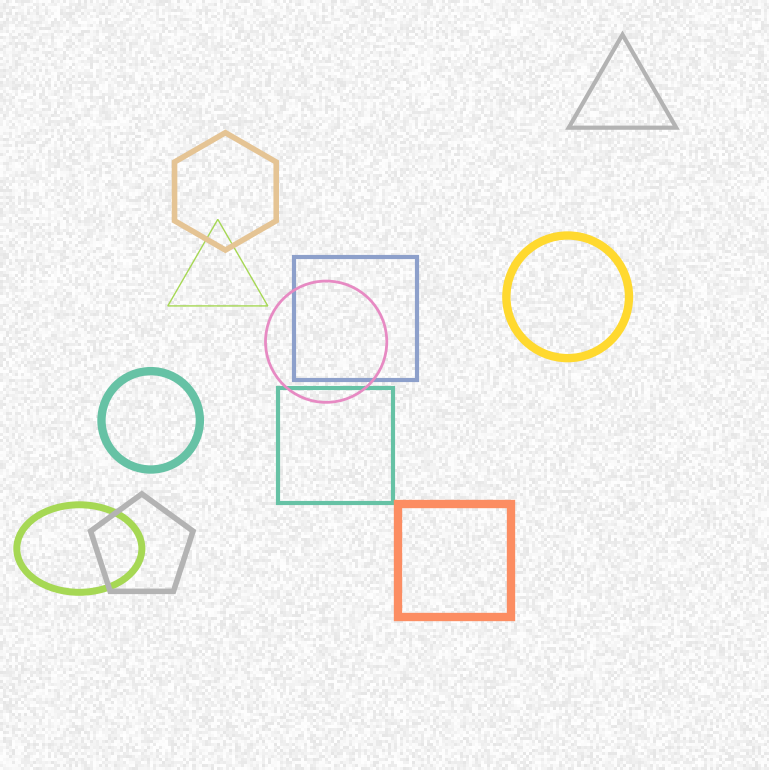[{"shape": "circle", "thickness": 3, "radius": 0.32, "center": [0.196, 0.454]}, {"shape": "square", "thickness": 1.5, "radius": 0.37, "center": [0.436, 0.422]}, {"shape": "square", "thickness": 3, "radius": 0.37, "center": [0.591, 0.272]}, {"shape": "square", "thickness": 1.5, "radius": 0.4, "center": [0.462, 0.586]}, {"shape": "circle", "thickness": 1, "radius": 0.39, "center": [0.424, 0.556]}, {"shape": "triangle", "thickness": 0.5, "radius": 0.37, "center": [0.283, 0.64]}, {"shape": "oval", "thickness": 2.5, "radius": 0.41, "center": [0.103, 0.288]}, {"shape": "circle", "thickness": 3, "radius": 0.4, "center": [0.737, 0.615]}, {"shape": "hexagon", "thickness": 2, "radius": 0.38, "center": [0.293, 0.751]}, {"shape": "triangle", "thickness": 1.5, "radius": 0.4, "center": [0.808, 0.874]}, {"shape": "pentagon", "thickness": 2, "radius": 0.35, "center": [0.184, 0.289]}]